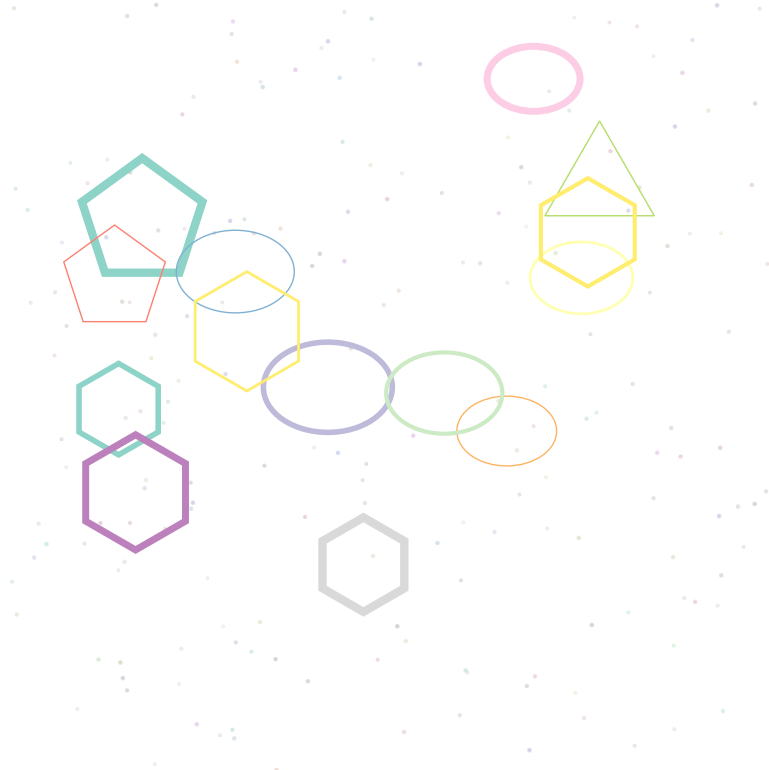[{"shape": "hexagon", "thickness": 2, "radius": 0.3, "center": [0.154, 0.469]}, {"shape": "pentagon", "thickness": 3, "radius": 0.41, "center": [0.185, 0.712]}, {"shape": "oval", "thickness": 1, "radius": 0.33, "center": [0.755, 0.639]}, {"shape": "oval", "thickness": 2, "radius": 0.42, "center": [0.426, 0.497]}, {"shape": "pentagon", "thickness": 0.5, "radius": 0.35, "center": [0.149, 0.638]}, {"shape": "oval", "thickness": 0.5, "radius": 0.38, "center": [0.306, 0.647]}, {"shape": "oval", "thickness": 0.5, "radius": 0.32, "center": [0.658, 0.44]}, {"shape": "triangle", "thickness": 0.5, "radius": 0.41, "center": [0.779, 0.761]}, {"shape": "oval", "thickness": 2.5, "radius": 0.3, "center": [0.693, 0.898]}, {"shape": "hexagon", "thickness": 3, "radius": 0.31, "center": [0.472, 0.267]}, {"shape": "hexagon", "thickness": 2.5, "radius": 0.37, "center": [0.176, 0.361]}, {"shape": "oval", "thickness": 1.5, "radius": 0.38, "center": [0.577, 0.49]}, {"shape": "hexagon", "thickness": 1.5, "radius": 0.35, "center": [0.763, 0.698]}, {"shape": "hexagon", "thickness": 1, "radius": 0.39, "center": [0.321, 0.57]}]